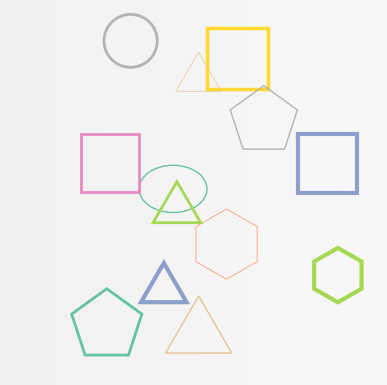[{"shape": "oval", "thickness": 1, "radius": 0.44, "center": [0.447, 0.509]}, {"shape": "pentagon", "thickness": 2, "radius": 0.48, "center": [0.276, 0.155]}, {"shape": "hexagon", "thickness": 0.5, "radius": 0.46, "center": [0.585, 0.366]}, {"shape": "square", "thickness": 3, "radius": 0.38, "center": [0.845, 0.575]}, {"shape": "triangle", "thickness": 3, "radius": 0.34, "center": [0.423, 0.249]}, {"shape": "square", "thickness": 2, "radius": 0.38, "center": [0.284, 0.578]}, {"shape": "hexagon", "thickness": 3, "radius": 0.35, "center": [0.872, 0.285]}, {"shape": "triangle", "thickness": 2, "radius": 0.36, "center": [0.457, 0.457]}, {"shape": "square", "thickness": 2.5, "radius": 0.39, "center": [0.614, 0.847]}, {"shape": "triangle", "thickness": 1, "radius": 0.49, "center": [0.513, 0.132]}, {"shape": "triangle", "thickness": 0.5, "radius": 0.34, "center": [0.512, 0.797]}, {"shape": "circle", "thickness": 2, "radius": 0.34, "center": [0.337, 0.894]}, {"shape": "pentagon", "thickness": 1, "radius": 0.46, "center": [0.681, 0.686]}]